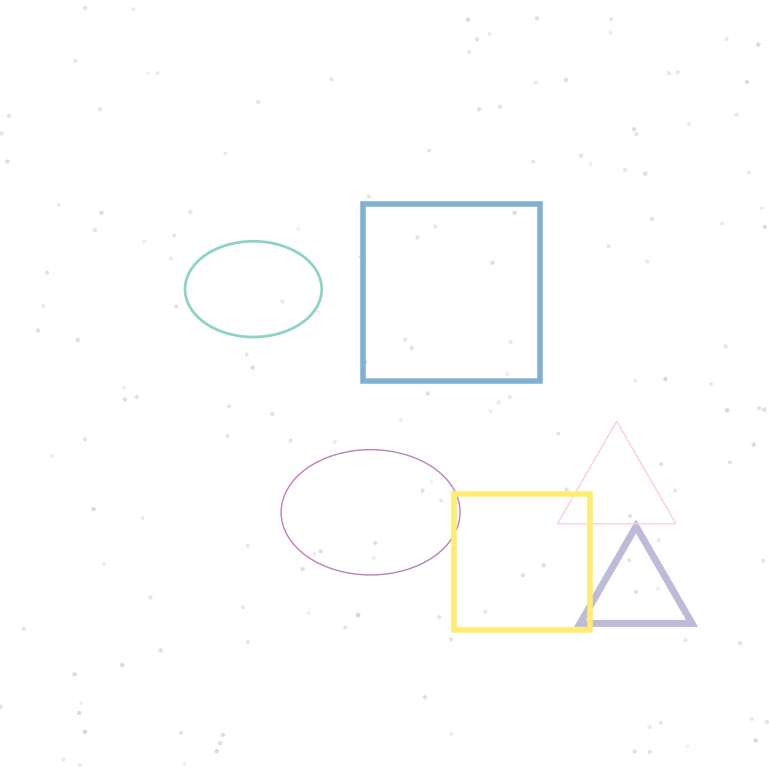[{"shape": "oval", "thickness": 1, "radius": 0.44, "center": [0.329, 0.624]}, {"shape": "triangle", "thickness": 2.5, "radius": 0.42, "center": [0.826, 0.232]}, {"shape": "square", "thickness": 2, "radius": 0.57, "center": [0.586, 0.62]}, {"shape": "triangle", "thickness": 0.5, "radius": 0.44, "center": [0.801, 0.364]}, {"shape": "oval", "thickness": 0.5, "radius": 0.58, "center": [0.481, 0.335]}, {"shape": "square", "thickness": 2, "radius": 0.44, "center": [0.678, 0.27]}]